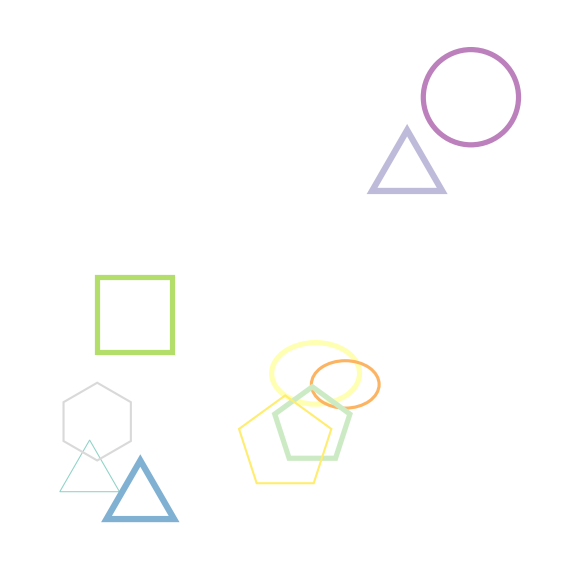[{"shape": "triangle", "thickness": 0.5, "radius": 0.3, "center": [0.155, 0.178]}, {"shape": "oval", "thickness": 2.5, "radius": 0.38, "center": [0.546, 0.353]}, {"shape": "triangle", "thickness": 3, "radius": 0.35, "center": [0.705, 0.704]}, {"shape": "triangle", "thickness": 3, "radius": 0.34, "center": [0.243, 0.134]}, {"shape": "oval", "thickness": 1.5, "radius": 0.29, "center": [0.598, 0.333]}, {"shape": "square", "thickness": 2.5, "radius": 0.32, "center": [0.233, 0.454]}, {"shape": "hexagon", "thickness": 1, "radius": 0.34, "center": [0.168, 0.269]}, {"shape": "circle", "thickness": 2.5, "radius": 0.41, "center": [0.815, 0.831]}, {"shape": "pentagon", "thickness": 2.5, "radius": 0.34, "center": [0.541, 0.261]}, {"shape": "pentagon", "thickness": 1, "radius": 0.42, "center": [0.494, 0.23]}]